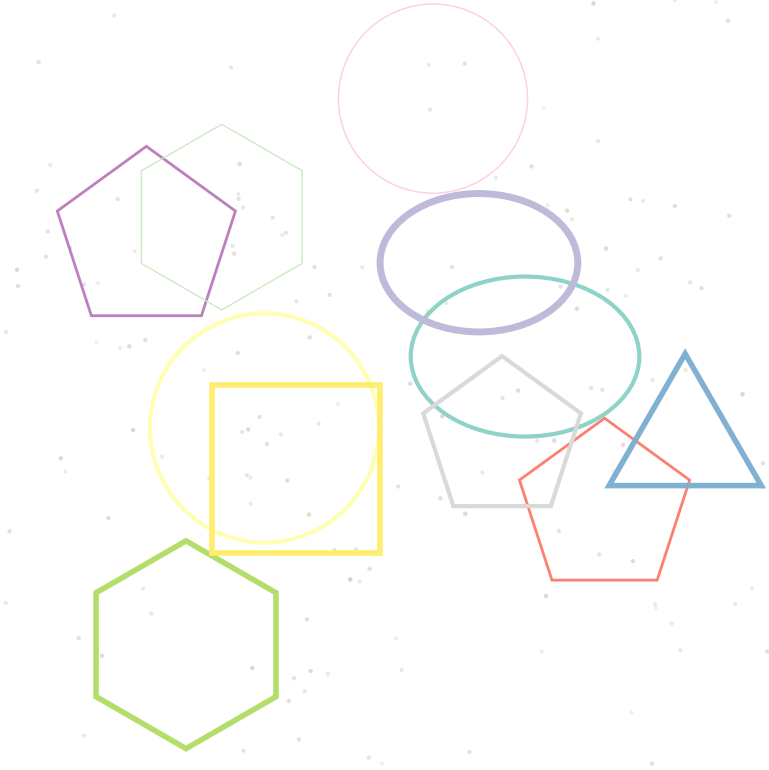[{"shape": "oval", "thickness": 1.5, "radius": 0.74, "center": [0.682, 0.537]}, {"shape": "circle", "thickness": 1.5, "radius": 0.74, "center": [0.343, 0.444]}, {"shape": "oval", "thickness": 2.5, "radius": 0.64, "center": [0.622, 0.659]}, {"shape": "pentagon", "thickness": 1, "radius": 0.58, "center": [0.785, 0.341]}, {"shape": "triangle", "thickness": 2, "radius": 0.57, "center": [0.89, 0.426]}, {"shape": "hexagon", "thickness": 2, "radius": 0.67, "center": [0.242, 0.163]}, {"shape": "circle", "thickness": 0.5, "radius": 0.61, "center": [0.562, 0.872]}, {"shape": "pentagon", "thickness": 1.5, "radius": 0.54, "center": [0.652, 0.43]}, {"shape": "pentagon", "thickness": 1, "radius": 0.61, "center": [0.19, 0.688]}, {"shape": "hexagon", "thickness": 0.5, "radius": 0.6, "center": [0.288, 0.718]}, {"shape": "square", "thickness": 2, "radius": 0.55, "center": [0.385, 0.391]}]